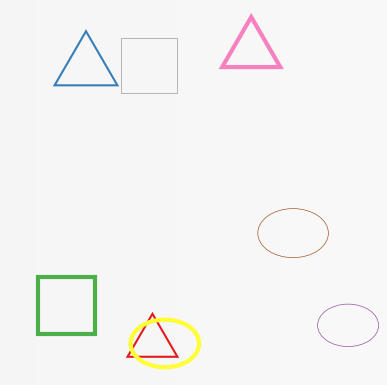[{"shape": "triangle", "thickness": 1.5, "radius": 0.37, "center": [0.393, 0.111]}, {"shape": "triangle", "thickness": 1.5, "radius": 0.47, "center": [0.222, 0.825]}, {"shape": "square", "thickness": 3, "radius": 0.37, "center": [0.172, 0.207]}, {"shape": "oval", "thickness": 0.5, "radius": 0.39, "center": [0.898, 0.155]}, {"shape": "oval", "thickness": 3, "radius": 0.44, "center": [0.425, 0.108]}, {"shape": "oval", "thickness": 0.5, "radius": 0.46, "center": [0.756, 0.394]}, {"shape": "triangle", "thickness": 3, "radius": 0.43, "center": [0.648, 0.869]}, {"shape": "square", "thickness": 0.5, "radius": 0.36, "center": [0.385, 0.831]}]